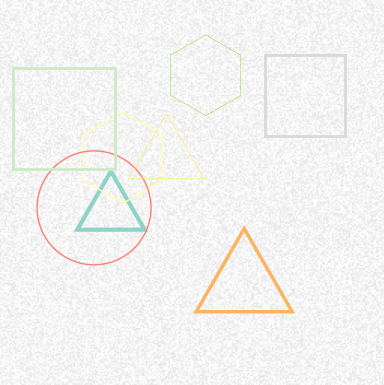[{"shape": "triangle", "thickness": 3, "radius": 0.51, "center": [0.288, 0.454]}, {"shape": "hexagon", "thickness": 1, "radius": 0.59, "center": [0.319, 0.59]}, {"shape": "circle", "thickness": 1, "radius": 0.74, "center": [0.244, 0.46]}, {"shape": "triangle", "thickness": 2.5, "radius": 0.72, "center": [0.634, 0.262]}, {"shape": "hexagon", "thickness": 0.5, "radius": 0.52, "center": [0.534, 0.805]}, {"shape": "square", "thickness": 2, "radius": 0.52, "center": [0.793, 0.752]}, {"shape": "square", "thickness": 2, "radius": 0.66, "center": [0.166, 0.692]}, {"shape": "triangle", "thickness": 0.5, "radius": 0.56, "center": [0.433, 0.592]}]